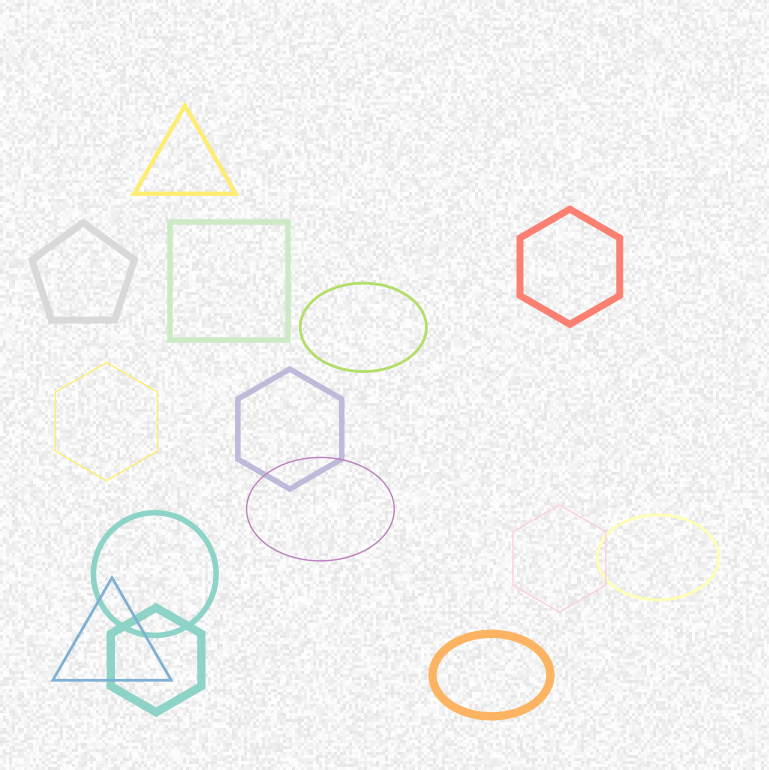[{"shape": "circle", "thickness": 2, "radius": 0.4, "center": [0.201, 0.254]}, {"shape": "hexagon", "thickness": 3, "radius": 0.34, "center": [0.203, 0.143]}, {"shape": "oval", "thickness": 1, "radius": 0.39, "center": [0.855, 0.276]}, {"shape": "hexagon", "thickness": 2, "radius": 0.39, "center": [0.376, 0.443]}, {"shape": "hexagon", "thickness": 2.5, "radius": 0.37, "center": [0.74, 0.654]}, {"shape": "triangle", "thickness": 1, "radius": 0.44, "center": [0.145, 0.161]}, {"shape": "oval", "thickness": 3, "radius": 0.38, "center": [0.638, 0.123]}, {"shape": "oval", "thickness": 1, "radius": 0.41, "center": [0.472, 0.575]}, {"shape": "hexagon", "thickness": 0.5, "radius": 0.35, "center": [0.727, 0.275]}, {"shape": "pentagon", "thickness": 2.5, "radius": 0.35, "center": [0.108, 0.641]}, {"shape": "oval", "thickness": 0.5, "radius": 0.48, "center": [0.416, 0.339]}, {"shape": "square", "thickness": 2, "radius": 0.38, "center": [0.298, 0.635]}, {"shape": "triangle", "thickness": 1.5, "radius": 0.38, "center": [0.24, 0.787]}, {"shape": "hexagon", "thickness": 0.5, "radius": 0.38, "center": [0.138, 0.452]}]